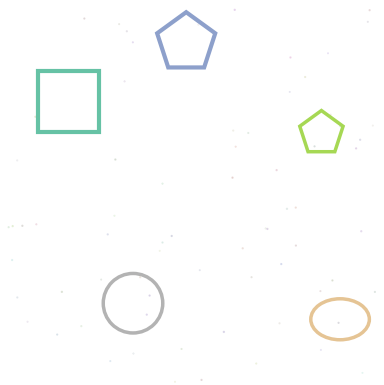[{"shape": "square", "thickness": 3, "radius": 0.4, "center": [0.178, 0.736]}, {"shape": "pentagon", "thickness": 3, "radius": 0.4, "center": [0.484, 0.889]}, {"shape": "pentagon", "thickness": 2.5, "radius": 0.3, "center": [0.835, 0.654]}, {"shape": "oval", "thickness": 2.5, "radius": 0.38, "center": [0.883, 0.171]}, {"shape": "circle", "thickness": 2.5, "radius": 0.39, "center": [0.345, 0.212]}]